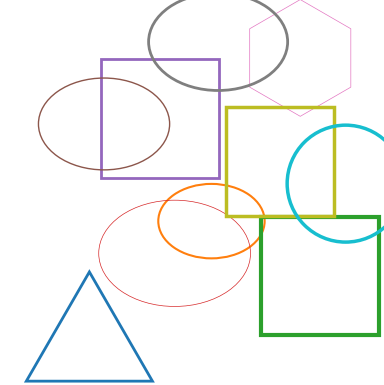[{"shape": "triangle", "thickness": 2, "radius": 0.95, "center": [0.232, 0.105]}, {"shape": "oval", "thickness": 1.5, "radius": 0.69, "center": [0.549, 0.426]}, {"shape": "square", "thickness": 3, "radius": 0.76, "center": [0.832, 0.283]}, {"shape": "oval", "thickness": 0.5, "radius": 0.99, "center": [0.454, 0.342]}, {"shape": "square", "thickness": 2, "radius": 0.77, "center": [0.416, 0.693]}, {"shape": "oval", "thickness": 1, "radius": 0.85, "center": [0.27, 0.678]}, {"shape": "hexagon", "thickness": 0.5, "radius": 0.76, "center": [0.78, 0.849]}, {"shape": "oval", "thickness": 2, "radius": 0.9, "center": [0.567, 0.891]}, {"shape": "square", "thickness": 2.5, "radius": 0.7, "center": [0.727, 0.581]}, {"shape": "circle", "thickness": 2.5, "radius": 0.76, "center": [0.898, 0.523]}]